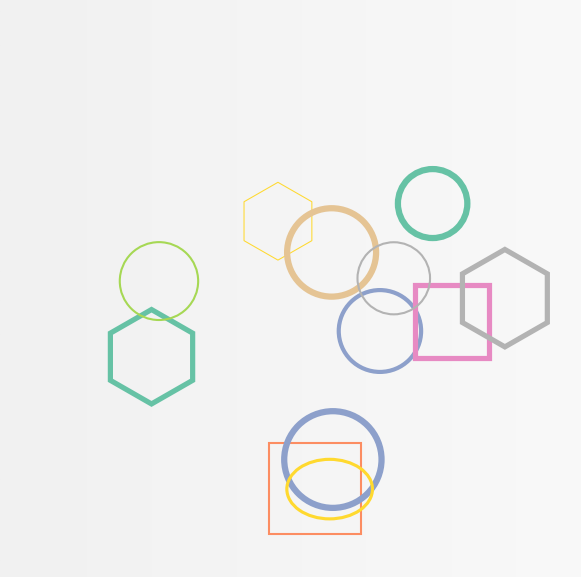[{"shape": "hexagon", "thickness": 2.5, "radius": 0.41, "center": [0.261, 0.381]}, {"shape": "circle", "thickness": 3, "radius": 0.3, "center": [0.744, 0.647]}, {"shape": "square", "thickness": 1, "radius": 0.39, "center": [0.542, 0.153]}, {"shape": "circle", "thickness": 3, "radius": 0.42, "center": [0.573, 0.203]}, {"shape": "circle", "thickness": 2, "radius": 0.35, "center": [0.654, 0.426]}, {"shape": "square", "thickness": 2.5, "radius": 0.32, "center": [0.777, 0.443]}, {"shape": "circle", "thickness": 1, "radius": 0.34, "center": [0.273, 0.512]}, {"shape": "hexagon", "thickness": 0.5, "radius": 0.34, "center": [0.478, 0.616]}, {"shape": "oval", "thickness": 1.5, "radius": 0.37, "center": [0.567, 0.152]}, {"shape": "circle", "thickness": 3, "radius": 0.38, "center": [0.571, 0.562]}, {"shape": "circle", "thickness": 1, "radius": 0.31, "center": [0.677, 0.517]}, {"shape": "hexagon", "thickness": 2.5, "radius": 0.42, "center": [0.869, 0.483]}]